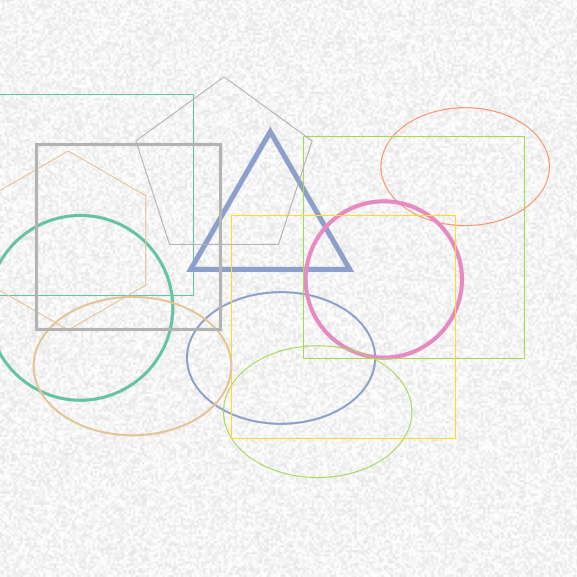[{"shape": "circle", "thickness": 1.5, "radius": 0.8, "center": [0.139, 0.466]}, {"shape": "square", "thickness": 0.5, "radius": 0.87, "center": [0.16, 0.662]}, {"shape": "oval", "thickness": 0.5, "radius": 0.73, "center": [0.806, 0.711]}, {"shape": "oval", "thickness": 1, "radius": 0.81, "center": [0.487, 0.379]}, {"shape": "triangle", "thickness": 2.5, "radius": 0.8, "center": [0.468, 0.612]}, {"shape": "circle", "thickness": 2, "radius": 0.68, "center": [0.665, 0.515]}, {"shape": "oval", "thickness": 0.5, "radius": 0.82, "center": [0.55, 0.286]}, {"shape": "square", "thickness": 0.5, "radius": 0.96, "center": [0.716, 0.572]}, {"shape": "square", "thickness": 0.5, "radius": 0.97, "center": [0.594, 0.434]}, {"shape": "oval", "thickness": 1, "radius": 0.86, "center": [0.229, 0.365]}, {"shape": "hexagon", "thickness": 0.5, "radius": 0.77, "center": [0.118, 0.583]}, {"shape": "square", "thickness": 1.5, "radius": 0.8, "center": [0.222, 0.589]}, {"shape": "pentagon", "thickness": 0.5, "radius": 0.8, "center": [0.388, 0.706]}]